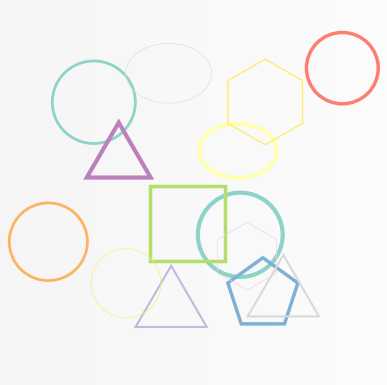[{"shape": "circle", "thickness": 2, "radius": 0.54, "center": [0.242, 0.734]}, {"shape": "circle", "thickness": 3, "radius": 0.55, "center": [0.62, 0.39]}, {"shape": "oval", "thickness": 3, "radius": 0.5, "center": [0.614, 0.608]}, {"shape": "triangle", "thickness": 1.5, "radius": 0.53, "center": [0.442, 0.204]}, {"shape": "circle", "thickness": 2.5, "radius": 0.46, "center": [0.883, 0.823]}, {"shape": "pentagon", "thickness": 2.5, "radius": 0.47, "center": [0.678, 0.236]}, {"shape": "circle", "thickness": 2, "radius": 0.5, "center": [0.125, 0.372]}, {"shape": "square", "thickness": 2.5, "radius": 0.49, "center": [0.484, 0.419]}, {"shape": "hexagon", "thickness": 0.5, "radius": 0.44, "center": [0.638, 0.334]}, {"shape": "triangle", "thickness": 1.5, "radius": 0.53, "center": [0.731, 0.231]}, {"shape": "triangle", "thickness": 3, "radius": 0.48, "center": [0.306, 0.586]}, {"shape": "oval", "thickness": 0.5, "radius": 0.55, "center": [0.435, 0.81]}, {"shape": "circle", "thickness": 0.5, "radius": 0.45, "center": [0.326, 0.264]}, {"shape": "hexagon", "thickness": 1, "radius": 0.56, "center": [0.684, 0.735]}]